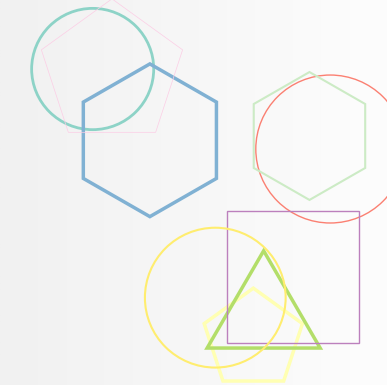[{"shape": "circle", "thickness": 2, "radius": 0.79, "center": [0.239, 0.821]}, {"shape": "pentagon", "thickness": 2.5, "radius": 0.67, "center": [0.654, 0.118]}, {"shape": "circle", "thickness": 1, "radius": 0.96, "center": [0.852, 0.613]}, {"shape": "hexagon", "thickness": 2.5, "radius": 0.99, "center": [0.387, 0.636]}, {"shape": "triangle", "thickness": 2.5, "radius": 0.84, "center": [0.68, 0.18]}, {"shape": "pentagon", "thickness": 0.5, "radius": 0.96, "center": [0.289, 0.811]}, {"shape": "square", "thickness": 1, "radius": 0.85, "center": [0.757, 0.28]}, {"shape": "hexagon", "thickness": 1.5, "radius": 0.83, "center": [0.799, 0.647]}, {"shape": "circle", "thickness": 1.5, "radius": 0.91, "center": [0.556, 0.227]}]